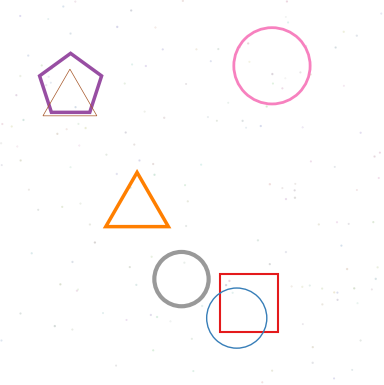[{"shape": "square", "thickness": 1.5, "radius": 0.38, "center": [0.647, 0.213]}, {"shape": "circle", "thickness": 1, "radius": 0.39, "center": [0.615, 0.174]}, {"shape": "pentagon", "thickness": 2.5, "radius": 0.42, "center": [0.183, 0.777]}, {"shape": "triangle", "thickness": 2.5, "radius": 0.47, "center": [0.356, 0.458]}, {"shape": "triangle", "thickness": 0.5, "radius": 0.4, "center": [0.182, 0.74]}, {"shape": "circle", "thickness": 2, "radius": 0.5, "center": [0.706, 0.829]}, {"shape": "circle", "thickness": 3, "radius": 0.35, "center": [0.471, 0.275]}]